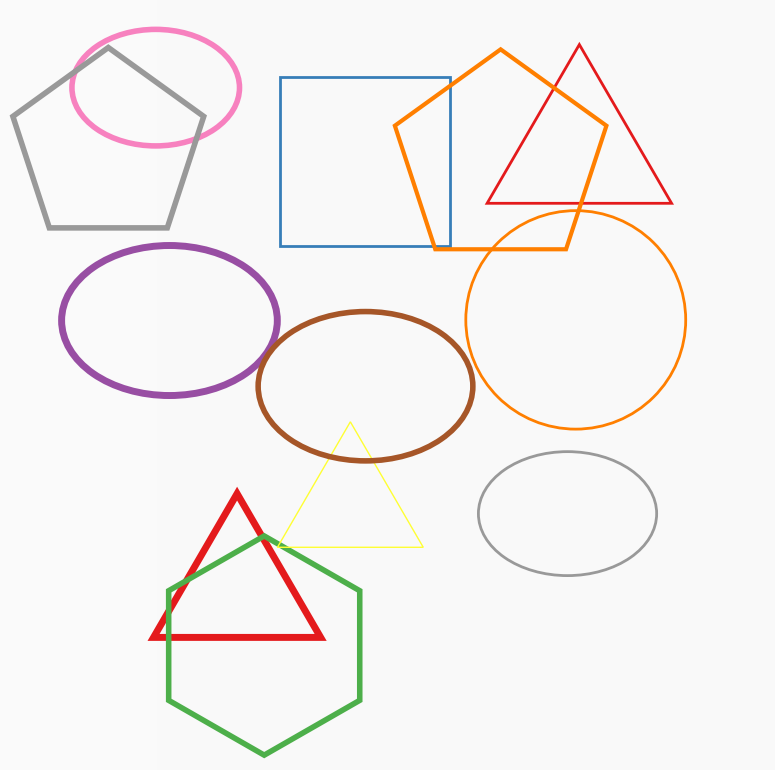[{"shape": "triangle", "thickness": 1, "radius": 0.69, "center": [0.748, 0.805]}, {"shape": "triangle", "thickness": 2.5, "radius": 0.62, "center": [0.306, 0.234]}, {"shape": "square", "thickness": 1, "radius": 0.55, "center": [0.471, 0.79]}, {"shape": "hexagon", "thickness": 2, "radius": 0.71, "center": [0.341, 0.162]}, {"shape": "oval", "thickness": 2.5, "radius": 0.7, "center": [0.219, 0.584]}, {"shape": "pentagon", "thickness": 1.5, "radius": 0.72, "center": [0.646, 0.792]}, {"shape": "circle", "thickness": 1, "radius": 0.71, "center": [0.743, 0.585]}, {"shape": "triangle", "thickness": 0.5, "radius": 0.54, "center": [0.452, 0.344]}, {"shape": "oval", "thickness": 2, "radius": 0.69, "center": [0.472, 0.498]}, {"shape": "oval", "thickness": 2, "radius": 0.54, "center": [0.201, 0.886]}, {"shape": "pentagon", "thickness": 2, "radius": 0.65, "center": [0.14, 0.809]}, {"shape": "oval", "thickness": 1, "radius": 0.58, "center": [0.732, 0.333]}]